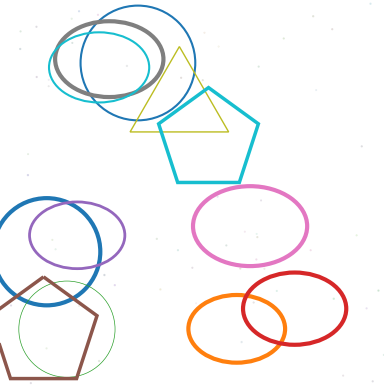[{"shape": "circle", "thickness": 1.5, "radius": 0.74, "center": [0.358, 0.836]}, {"shape": "circle", "thickness": 3, "radius": 0.7, "center": [0.121, 0.346]}, {"shape": "oval", "thickness": 3, "radius": 0.63, "center": [0.615, 0.146]}, {"shape": "circle", "thickness": 0.5, "radius": 0.62, "center": [0.174, 0.145]}, {"shape": "oval", "thickness": 3, "radius": 0.67, "center": [0.765, 0.198]}, {"shape": "oval", "thickness": 2, "radius": 0.62, "center": [0.201, 0.389]}, {"shape": "pentagon", "thickness": 2.5, "radius": 0.73, "center": [0.113, 0.135]}, {"shape": "oval", "thickness": 3, "radius": 0.74, "center": [0.65, 0.413]}, {"shape": "oval", "thickness": 3, "radius": 0.7, "center": [0.284, 0.846]}, {"shape": "triangle", "thickness": 1, "radius": 0.74, "center": [0.466, 0.731]}, {"shape": "oval", "thickness": 1.5, "radius": 0.65, "center": [0.257, 0.825]}, {"shape": "pentagon", "thickness": 2.5, "radius": 0.68, "center": [0.542, 0.636]}]